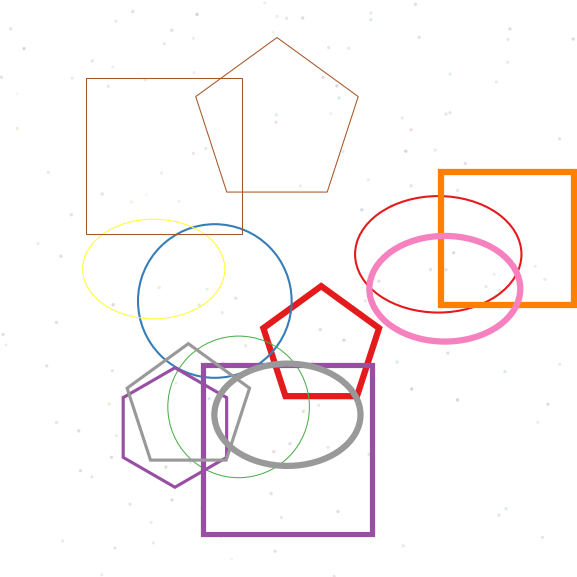[{"shape": "oval", "thickness": 1, "radius": 0.72, "center": [0.759, 0.559]}, {"shape": "pentagon", "thickness": 3, "radius": 0.53, "center": [0.556, 0.398]}, {"shape": "circle", "thickness": 1, "radius": 0.67, "center": [0.372, 0.478]}, {"shape": "circle", "thickness": 0.5, "radius": 0.61, "center": [0.413, 0.295]}, {"shape": "hexagon", "thickness": 1.5, "radius": 0.52, "center": [0.303, 0.259]}, {"shape": "square", "thickness": 2.5, "radius": 0.73, "center": [0.498, 0.221]}, {"shape": "square", "thickness": 3, "radius": 0.57, "center": [0.879, 0.586]}, {"shape": "oval", "thickness": 0.5, "radius": 0.62, "center": [0.266, 0.533]}, {"shape": "square", "thickness": 0.5, "radius": 0.67, "center": [0.284, 0.729]}, {"shape": "pentagon", "thickness": 0.5, "radius": 0.74, "center": [0.48, 0.786]}, {"shape": "oval", "thickness": 3, "radius": 0.65, "center": [0.77, 0.499]}, {"shape": "oval", "thickness": 3, "radius": 0.63, "center": [0.498, 0.281]}, {"shape": "pentagon", "thickness": 1.5, "radius": 0.56, "center": [0.326, 0.293]}]